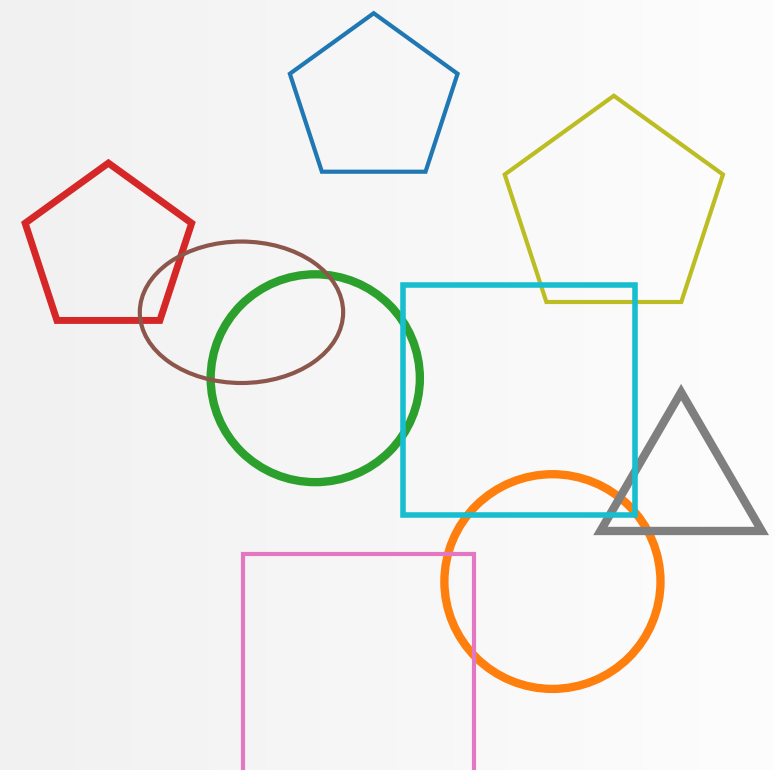[{"shape": "pentagon", "thickness": 1.5, "radius": 0.57, "center": [0.482, 0.869]}, {"shape": "circle", "thickness": 3, "radius": 0.7, "center": [0.713, 0.245]}, {"shape": "circle", "thickness": 3, "radius": 0.67, "center": [0.407, 0.509]}, {"shape": "pentagon", "thickness": 2.5, "radius": 0.56, "center": [0.14, 0.675]}, {"shape": "oval", "thickness": 1.5, "radius": 0.66, "center": [0.312, 0.594]}, {"shape": "square", "thickness": 1.5, "radius": 0.75, "center": [0.463, 0.131]}, {"shape": "triangle", "thickness": 3, "radius": 0.6, "center": [0.879, 0.371]}, {"shape": "pentagon", "thickness": 1.5, "radius": 0.74, "center": [0.792, 0.728]}, {"shape": "square", "thickness": 2, "radius": 0.75, "center": [0.67, 0.48]}]